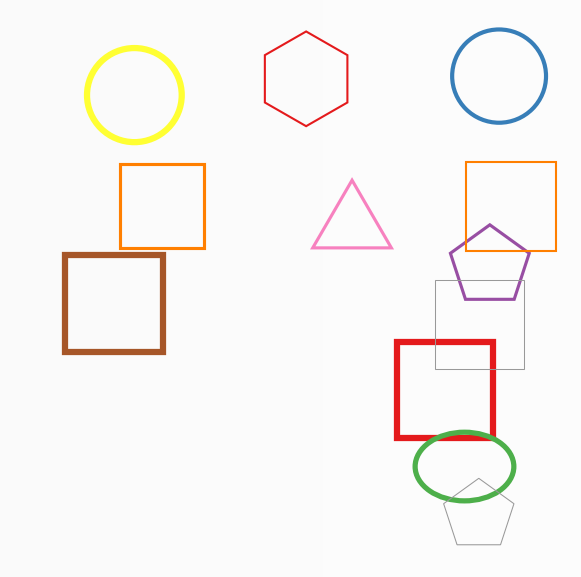[{"shape": "hexagon", "thickness": 1, "radius": 0.41, "center": [0.527, 0.863]}, {"shape": "square", "thickness": 3, "radius": 0.42, "center": [0.765, 0.324]}, {"shape": "circle", "thickness": 2, "radius": 0.4, "center": [0.859, 0.867]}, {"shape": "oval", "thickness": 2.5, "radius": 0.42, "center": [0.799, 0.191]}, {"shape": "pentagon", "thickness": 1.5, "radius": 0.36, "center": [0.843, 0.539]}, {"shape": "square", "thickness": 1.5, "radius": 0.36, "center": [0.278, 0.643]}, {"shape": "square", "thickness": 1, "radius": 0.39, "center": [0.878, 0.642]}, {"shape": "circle", "thickness": 3, "radius": 0.41, "center": [0.231, 0.834]}, {"shape": "square", "thickness": 3, "radius": 0.42, "center": [0.196, 0.474]}, {"shape": "triangle", "thickness": 1.5, "radius": 0.39, "center": [0.606, 0.609]}, {"shape": "square", "thickness": 0.5, "radius": 0.38, "center": [0.825, 0.437]}, {"shape": "pentagon", "thickness": 0.5, "radius": 0.32, "center": [0.824, 0.107]}]